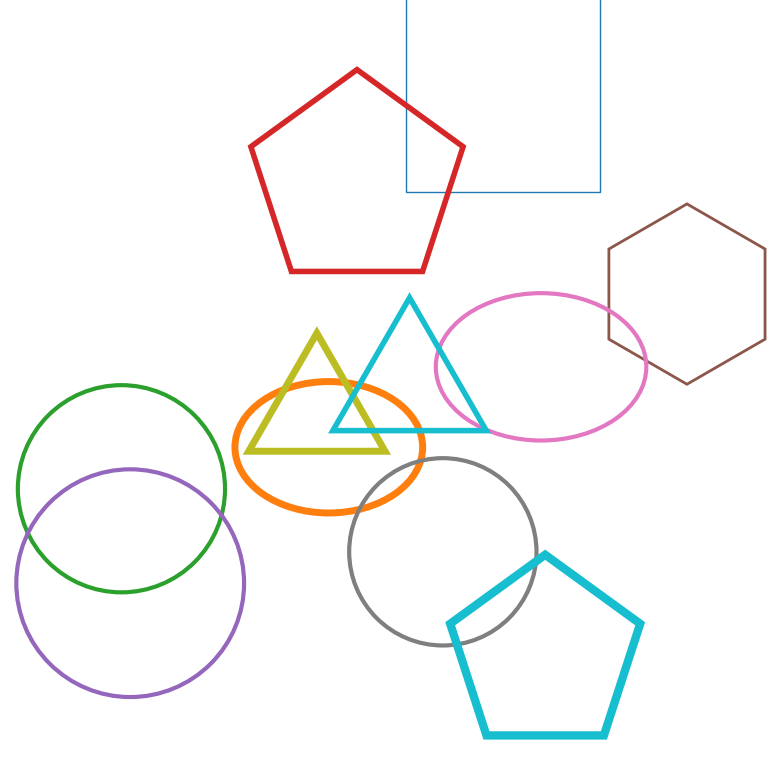[{"shape": "square", "thickness": 0.5, "radius": 0.63, "center": [0.654, 0.877]}, {"shape": "oval", "thickness": 2.5, "radius": 0.61, "center": [0.427, 0.419]}, {"shape": "circle", "thickness": 1.5, "radius": 0.67, "center": [0.158, 0.365]}, {"shape": "pentagon", "thickness": 2, "radius": 0.72, "center": [0.464, 0.765]}, {"shape": "circle", "thickness": 1.5, "radius": 0.74, "center": [0.169, 0.243]}, {"shape": "hexagon", "thickness": 1, "radius": 0.59, "center": [0.892, 0.618]}, {"shape": "oval", "thickness": 1.5, "radius": 0.68, "center": [0.703, 0.524]}, {"shape": "circle", "thickness": 1.5, "radius": 0.61, "center": [0.575, 0.283]}, {"shape": "triangle", "thickness": 2.5, "radius": 0.51, "center": [0.412, 0.465]}, {"shape": "pentagon", "thickness": 3, "radius": 0.65, "center": [0.708, 0.15]}, {"shape": "triangle", "thickness": 2, "radius": 0.58, "center": [0.532, 0.498]}]